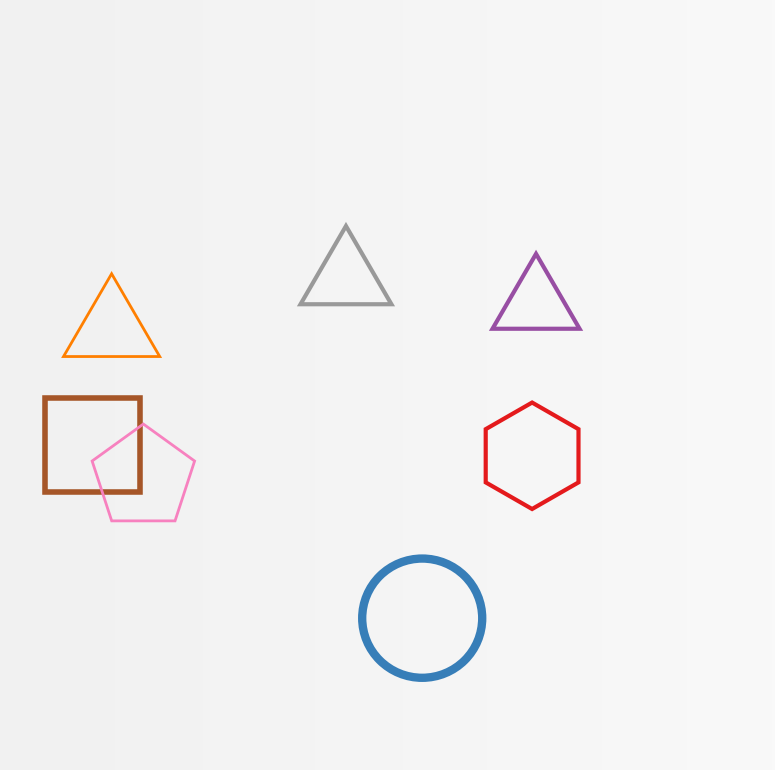[{"shape": "hexagon", "thickness": 1.5, "radius": 0.35, "center": [0.687, 0.408]}, {"shape": "circle", "thickness": 3, "radius": 0.39, "center": [0.545, 0.197]}, {"shape": "triangle", "thickness": 1.5, "radius": 0.32, "center": [0.692, 0.605]}, {"shape": "triangle", "thickness": 1, "radius": 0.36, "center": [0.144, 0.573]}, {"shape": "square", "thickness": 2, "radius": 0.31, "center": [0.119, 0.422]}, {"shape": "pentagon", "thickness": 1, "radius": 0.35, "center": [0.185, 0.38]}, {"shape": "triangle", "thickness": 1.5, "radius": 0.34, "center": [0.446, 0.639]}]